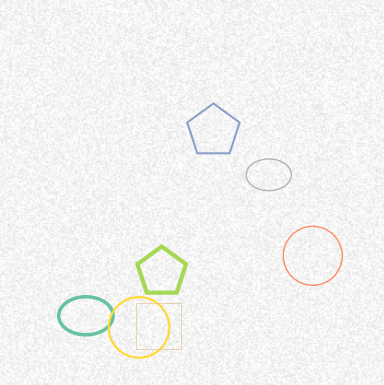[{"shape": "oval", "thickness": 2.5, "radius": 0.35, "center": [0.223, 0.18]}, {"shape": "circle", "thickness": 1, "radius": 0.38, "center": [0.812, 0.336]}, {"shape": "pentagon", "thickness": 1.5, "radius": 0.36, "center": [0.554, 0.66]}, {"shape": "pentagon", "thickness": 3, "radius": 0.33, "center": [0.42, 0.293]}, {"shape": "circle", "thickness": 1.5, "radius": 0.39, "center": [0.361, 0.15]}, {"shape": "square", "thickness": 0.5, "radius": 0.3, "center": [0.412, 0.153]}, {"shape": "oval", "thickness": 1, "radius": 0.29, "center": [0.698, 0.546]}]